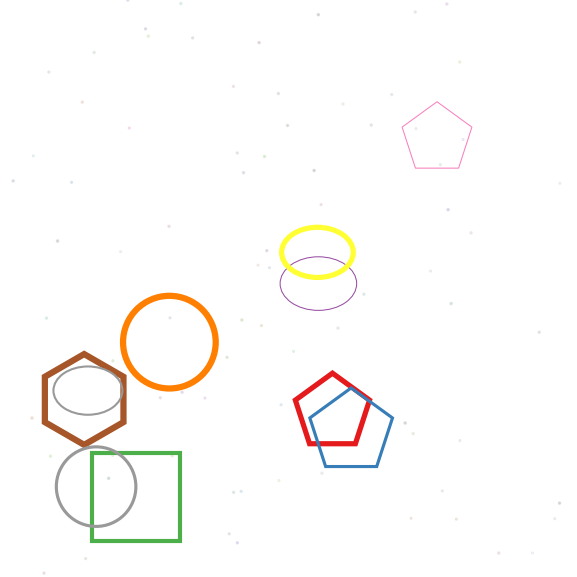[{"shape": "pentagon", "thickness": 2.5, "radius": 0.34, "center": [0.576, 0.285]}, {"shape": "pentagon", "thickness": 1.5, "radius": 0.38, "center": [0.608, 0.252]}, {"shape": "square", "thickness": 2, "radius": 0.38, "center": [0.236, 0.138]}, {"shape": "oval", "thickness": 0.5, "radius": 0.33, "center": [0.551, 0.508]}, {"shape": "circle", "thickness": 3, "radius": 0.4, "center": [0.293, 0.407]}, {"shape": "oval", "thickness": 2.5, "radius": 0.31, "center": [0.55, 0.562]}, {"shape": "hexagon", "thickness": 3, "radius": 0.39, "center": [0.146, 0.307]}, {"shape": "pentagon", "thickness": 0.5, "radius": 0.32, "center": [0.757, 0.759]}, {"shape": "circle", "thickness": 1.5, "radius": 0.34, "center": [0.166, 0.156]}, {"shape": "oval", "thickness": 1, "radius": 0.3, "center": [0.152, 0.323]}]